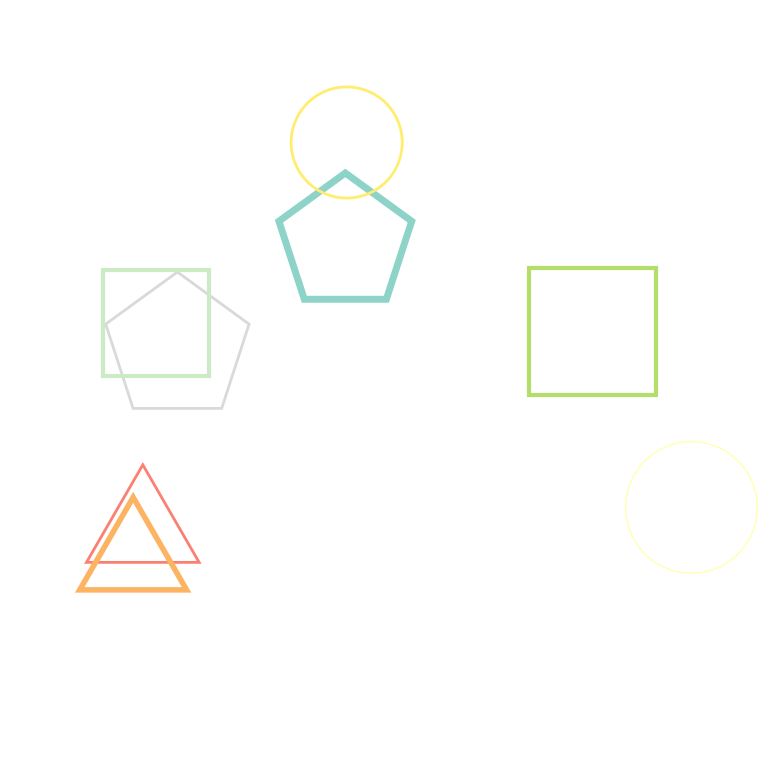[{"shape": "pentagon", "thickness": 2.5, "radius": 0.45, "center": [0.448, 0.685]}, {"shape": "circle", "thickness": 0.5, "radius": 0.43, "center": [0.898, 0.341]}, {"shape": "triangle", "thickness": 1, "radius": 0.42, "center": [0.185, 0.312]}, {"shape": "triangle", "thickness": 2, "radius": 0.4, "center": [0.173, 0.274]}, {"shape": "square", "thickness": 1.5, "radius": 0.41, "center": [0.769, 0.57]}, {"shape": "pentagon", "thickness": 1, "radius": 0.49, "center": [0.23, 0.549]}, {"shape": "square", "thickness": 1.5, "radius": 0.34, "center": [0.203, 0.58]}, {"shape": "circle", "thickness": 1, "radius": 0.36, "center": [0.45, 0.815]}]